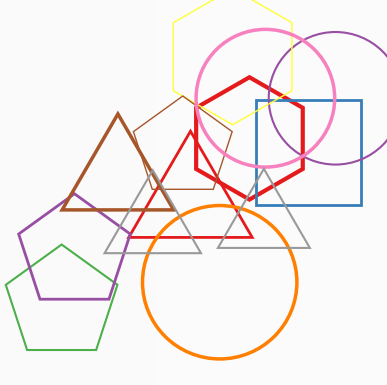[{"shape": "hexagon", "thickness": 3, "radius": 0.79, "center": [0.644, 0.641]}, {"shape": "triangle", "thickness": 2, "radius": 0.92, "center": [0.492, 0.475]}, {"shape": "square", "thickness": 2, "radius": 0.68, "center": [0.797, 0.603]}, {"shape": "pentagon", "thickness": 1.5, "radius": 0.76, "center": [0.159, 0.213]}, {"shape": "pentagon", "thickness": 2, "radius": 0.76, "center": [0.192, 0.345]}, {"shape": "circle", "thickness": 1.5, "radius": 0.86, "center": [0.866, 0.745]}, {"shape": "circle", "thickness": 2.5, "radius": 1.0, "center": [0.567, 0.267]}, {"shape": "hexagon", "thickness": 1, "radius": 0.88, "center": [0.6, 0.853]}, {"shape": "triangle", "thickness": 2.5, "radius": 0.83, "center": [0.304, 0.538]}, {"shape": "pentagon", "thickness": 1, "radius": 0.67, "center": [0.472, 0.617]}, {"shape": "circle", "thickness": 2.5, "radius": 0.89, "center": [0.685, 0.745]}, {"shape": "triangle", "thickness": 1.5, "radius": 0.68, "center": [0.681, 0.425]}, {"shape": "triangle", "thickness": 1.5, "radius": 0.72, "center": [0.394, 0.414]}]